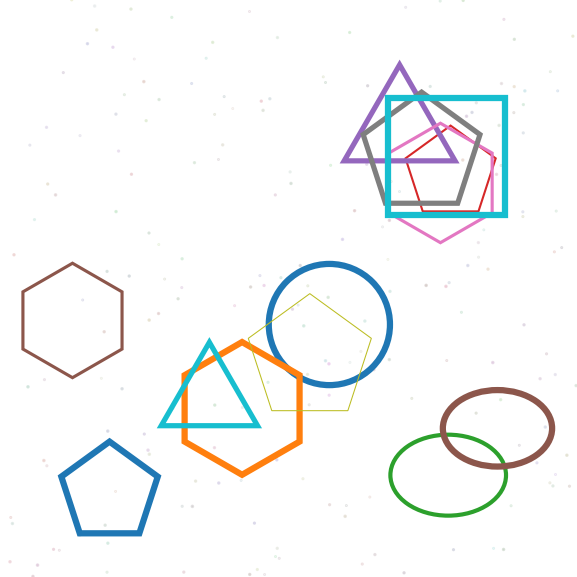[{"shape": "circle", "thickness": 3, "radius": 0.52, "center": [0.57, 0.437]}, {"shape": "pentagon", "thickness": 3, "radius": 0.44, "center": [0.19, 0.147]}, {"shape": "hexagon", "thickness": 3, "radius": 0.57, "center": [0.419, 0.292]}, {"shape": "oval", "thickness": 2, "radius": 0.5, "center": [0.776, 0.176]}, {"shape": "pentagon", "thickness": 1, "radius": 0.41, "center": [0.78, 0.7]}, {"shape": "triangle", "thickness": 2.5, "radius": 0.55, "center": [0.692, 0.776]}, {"shape": "oval", "thickness": 3, "radius": 0.47, "center": [0.861, 0.257]}, {"shape": "hexagon", "thickness": 1.5, "radius": 0.5, "center": [0.126, 0.444]}, {"shape": "hexagon", "thickness": 1.5, "radius": 0.52, "center": [0.763, 0.682]}, {"shape": "pentagon", "thickness": 2.5, "radius": 0.53, "center": [0.73, 0.733]}, {"shape": "pentagon", "thickness": 0.5, "radius": 0.56, "center": [0.536, 0.379]}, {"shape": "square", "thickness": 3, "radius": 0.5, "center": [0.773, 0.728]}, {"shape": "triangle", "thickness": 2.5, "radius": 0.48, "center": [0.363, 0.31]}]